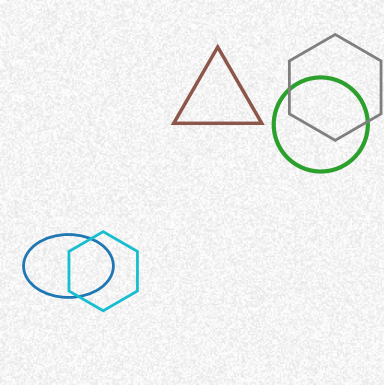[{"shape": "oval", "thickness": 2, "radius": 0.58, "center": [0.178, 0.309]}, {"shape": "circle", "thickness": 3, "radius": 0.61, "center": [0.833, 0.677]}, {"shape": "triangle", "thickness": 2.5, "radius": 0.66, "center": [0.566, 0.746]}, {"shape": "hexagon", "thickness": 2, "radius": 0.69, "center": [0.871, 0.773]}, {"shape": "hexagon", "thickness": 2, "radius": 0.51, "center": [0.268, 0.296]}]